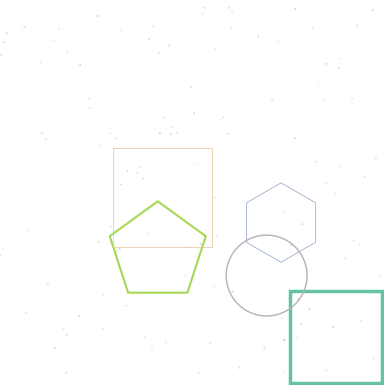[{"shape": "square", "thickness": 2.5, "radius": 0.6, "center": [0.873, 0.125]}, {"shape": "hexagon", "thickness": 0.5, "radius": 0.52, "center": [0.73, 0.422]}, {"shape": "pentagon", "thickness": 1.5, "radius": 0.66, "center": [0.41, 0.346]}, {"shape": "square", "thickness": 0.5, "radius": 0.64, "center": [0.423, 0.487]}, {"shape": "circle", "thickness": 1, "radius": 0.53, "center": [0.692, 0.284]}]